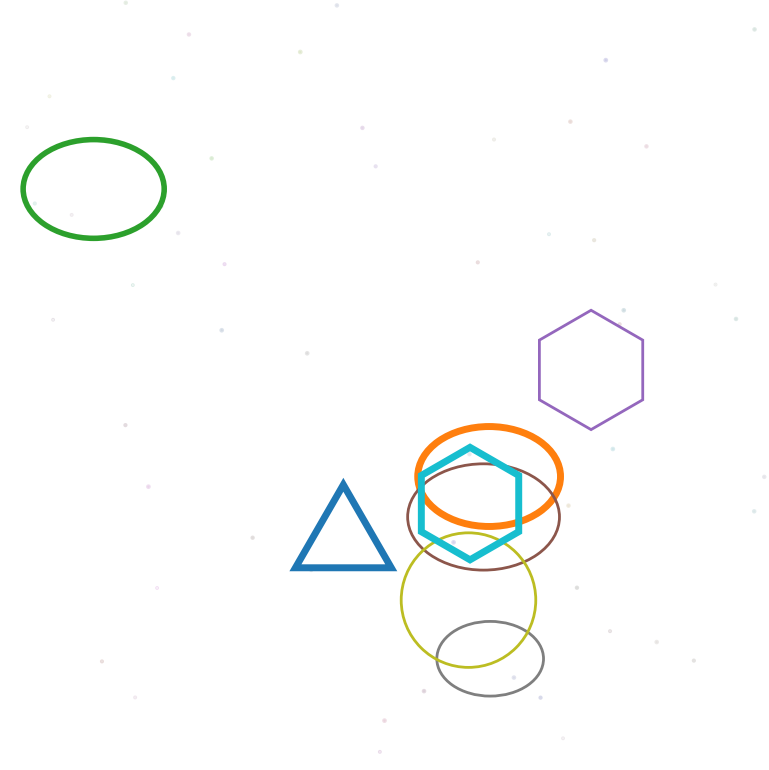[{"shape": "triangle", "thickness": 2.5, "radius": 0.36, "center": [0.446, 0.299]}, {"shape": "oval", "thickness": 2.5, "radius": 0.46, "center": [0.635, 0.381]}, {"shape": "oval", "thickness": 2, "radius": 0.46, "center": [0.122, 0.755]}, {"shape": "hexagon", "thickness": 1, "radius": 0.39, "center": [0.768, 0.52]}, {"shape": "oval", "thickness": 1, "radius": 0.49, "center": [0.628, 0.329]}, {"shape": "oval", "thickness": 1, "radius": 0.35, "center": [0.637, 0.144]}, {"shape": "circle", "thickness": 1, "radius": 0.44, "center": [0.608, 0.221]}, {"shape": "hexagon", "thickness": 2.5, "radius": 0.37, "center": [0.61, 0.346]}]